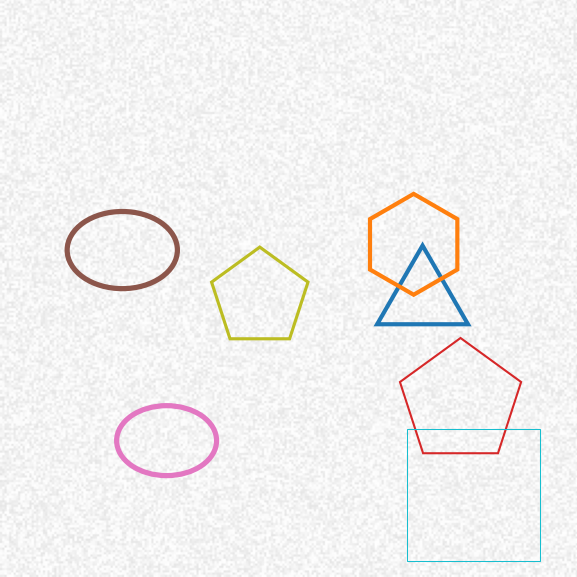[{"shape": "triangle", "thickness": 2, "radius": 0.45, "center": [0.732, 0.483]}, {"shape": "hexagon", "thickness": 2, "radius": 0.44, "center": [0.716, 0.576]}, {"shape": "pentagon", "thickness": 1, "radius": 0.55, "center": [0.797, 0.304]}, {"shape": "oval", "thickness": 2.5, "radius": 0.48, "center": [0.212, 0.566]}, {"shape": "oval", "thickness": 2.5, "radius": 0.43, "center": [0.289, 0.236]}, {"shape": "pentagon", "thickness": 1.5, "radius": 0.44, "center": [0.45, 0.484]}, {"shape": "square", "thickness": 0.5, "radius": 0.57, "center": [0.82, 0.142]}]